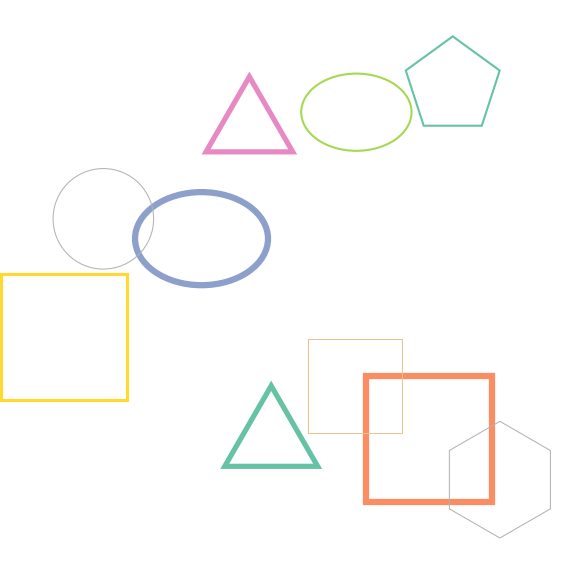[{"shape": "pentagon", "thickness": 1, "radius": 0.43, "center": [0.784, 0.851]}, {"shape": "triangle", "thickness": 2.5, "radius": 0.46, "center": [0.47, 0.238]}, {"shape": "square", "thickness": 3, "radius": 0.55, "center": [0.743, 0.239]}, {"shape": "oval", "thickness": 3, "radius": 0.58, "center": [0.349, 0.586]}, {"shape": "triangle", "thickness": 2.5, "radius": 0.43, "center": [0.432, 0.78]}, {"shape": "oval", "thickness": 1, "radius": 0.48, "center": [0.617, 0.805]}, {"shape": "square", "thickness": 1.5, "radius": 0.55, "center": [0.111, 0.415]}, {"shape": "square", "thickness": 0.5, "radius": 0.41, "center": [0.615, 0.331]}, {"shape": "hexagon", "thickness": 0.5, "radius": 0.51, "center": [0.866, 0.169]}, {"shape": "circle", "thickness": 0.5, "radius": 0.44, "center": [0.179, 0.62]}]